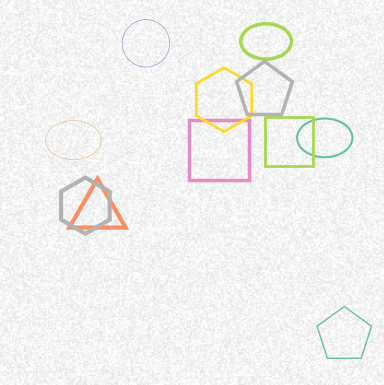[{"shape": "oval", "thickness": 1.5, "radius": 0.36, "center": [0.844, 0.642]}, {"shape": "pentagon", "thickness": 1, "radius": 0.37, "center": [0.894, 0.13]}, {"shape": "triangle", "thickness": 3, "radius": 0.42, "center": [0.253, 0.451]}, {"shape": "circle", "thickness": 0.5, "radius": 0.31, "center": [0.379, 0.887]}, {"shape": "square", "thickness": 2.5, "radius": 0.39, "center": [0.569, 0.609]}, {"shape": "square", "thickness": 2, "radius": 0.32, "center": [0.751, 0.632]}, {"shape": "oval", "thickness": 2.5, "radius": 0.33, "center": [0.691, 0.892]}, {"shape": "hexagon", "thickness": 2, "radius": 0.42, "center": [0.582, 0.741]}, {"shape": "oval", "thickness": 0.5, "radius": 0.36, "center": [0.191, 0.636]}, {"shape": "hexagon", "thickness": 3, "radius": 0.36, "center": [0.222, 0.466]}, {"shape": "pentagon", "thickness": 2.5, "radius": 0.38, "center": [0.687, 0.764]}]